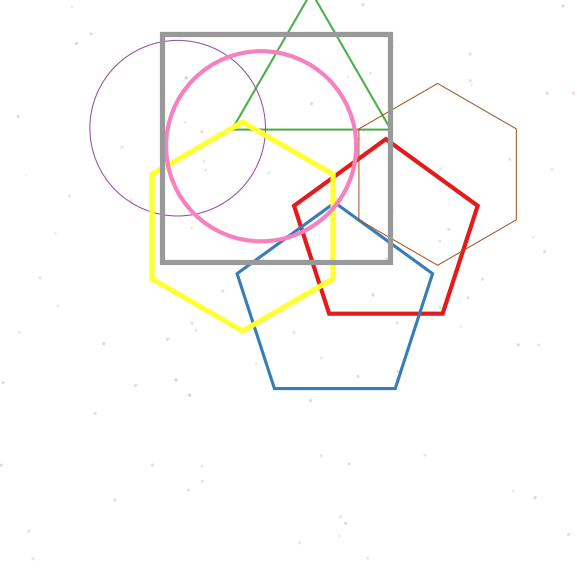[{"shape": "pentagon", "thickness": 2, "radius": 0.84, "center": [0.668, 0.591]}, {"shape": "pentagon", "thickness": 1.5, "radius": 0.89, "center": [0.58, 0.47]}, {"shape": "triangle", "thickness": 1, "radius": 0.79, "center": [0.539, 0.854]}, {"shape": "circle", "thickness": 0.5, "radius": 0.76, "center": [0.308, 0.777]}, {"shape": "hexagon", "thickness": 2.5, "radius": 0.9, "center": [0.42, 0.607]}, {"shape": "hexagon", "thickness": 0.5, "radius": 0.79, "center": [0.758, 0.697]}, {"shape": "circle", "thickness": 2, "radius": 0.82, "center": [0.452, 0.746]}, {"shape": "square", "thickness": 2.5, "radius": 0.99, "center": [0.479, 0.743]}]